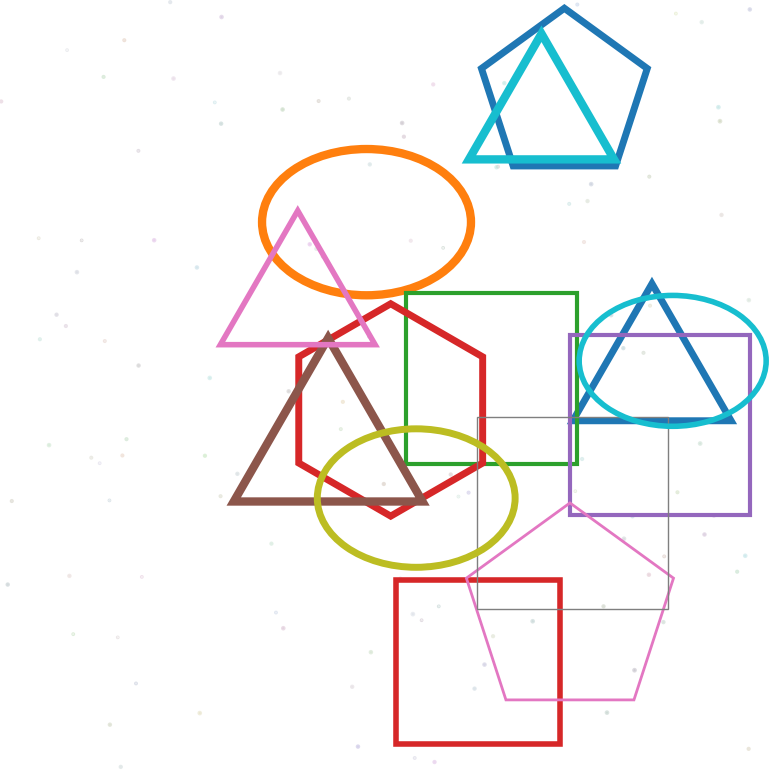[{"shape": "pentagon", "thickness": 2.5, "radius": 0.57, "center": [0.733, 0.876]}, {"shape": "triangle", "thickness": 2.5, "radius": 0.59, "center": [0.847, 0.513]}, {"shape": "oval", "thickness": 3, "radius": 0.68, "center": [0.476, 0.711]}, {"shape": "square", "thickness": 1.5, "radius": 0.56, "center": [0.638, 0.509]}, {"shape": "hexagon", "thickness": 2.5, "radius": 0.69, "center": [0.507, 0.468]}, {"shape": "square", "thickness": 2, "radius": 0.53, "center": [0.621, 0.14]}, {"shape": "square", "thickness": 1.5, "radius": 0.58, "center": [0.858, 0.449]}, {"shape": "triangle", "thickness": 3, "radius": 0.71, "center": [0.426, 0.419]}, {"shape": "pentagon", "thickness": 1, "radius": 0.71, "center": [0.74, 0.205]}, {"shape": "triangle", "thickness": 2, "radius": 0.58, "center": [0.387, 0.61]}, {"shape": "square", "thickness": 0.5, "radius": 0.62, "center": [0.743, 0.334]}, {"shape": "oval", "thickness": 2.5, "radius": 0.64, "center": [0.541, 0.353]}, {"shape": "oval", "thickness": 2, "radius": 0.61, "center": [0.874, 0.531]}, {"shape": "triangle", "thickness": 3, "radius": 0.54, "center": [0.703, 0.847]}]